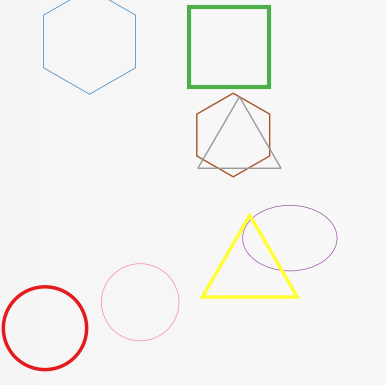[{"shape": "circle", "thickness": 2.5, "radius": 0.54, "center": [0.116, 0.148]}, {"shape": "hexagon", "thickness": 0.5, "radius": 0.68, "center": [0.231, 0.892]}, {"shape": "square", "thickness": 3, "radius": 0.52, "center": [0.591, 0.878]}, {"shape": "oval", "thickness": 0.5, "radius": 0.61, "center": [0.748, 0.382]}, {"shape": "triangle", "thickness": 2.5, "radius": 0.71, "center": [0.645, 0.299]}, {"shape": "hexagon", "thickness": 1, "radius": 0.54, "center": [0.602, 0.649]}, {"shape": "circle", "thickness": 0.5, "radius": 0.5, "center": [0.362, 0.215]}, {"shape": "triangle", "thickness": 1, "radius": 0.62, "center": [0.618, 0.625]}]